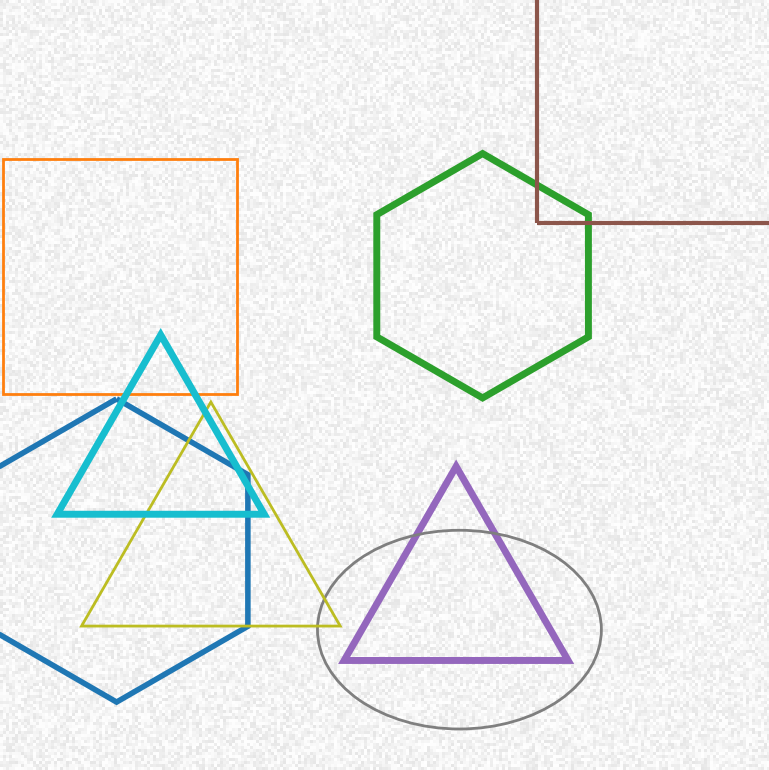[{"shape": "hexagon", "thickness": 2, "radius": 0.98, "center": [0.151, 0.285]}, {"shape": "square", "thickness": 1, "radius": 0.76, "center": [0.156, 0.641]}, {"shape": "hexagon", "thickness": 2.5, "radius": 0.79, "center": [0.627, 0.642]}, {"shape": "triangle", "thickness": 2.5, "radius": 0.84, "center": [0.592, 0.226]}, {"shape": "square", "thickness": 1.5, "radius": 0.78, "center": [0.852, 0.865]}, {"shape": "oval", "thickness": 1, "radius": 0.92, "center": [0.597, 0.182]}, {"shape": "triangle", "thickness": 1, "radius": 0.97, "center": [0.274, 0.284]}, {"shape": "triangle", "thickness": 2.5, "radius": 0.78, "center": [0.209, 0.41]}]